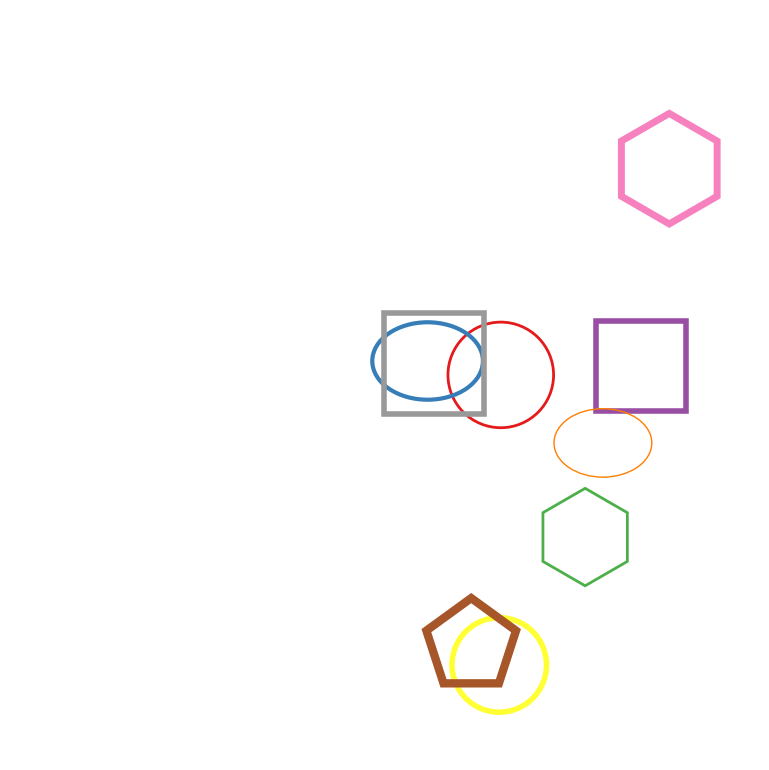[{"shape": "circle", "thickness": 1, "radius": 0.34, "center": [0.65, 0.513]}, {"shape": "oval", "thickness": 1.5, "radius": 0.36, "center": [0.555, 0.531]}, {"shape": "hexagon", "thickness": 1, "radius": 0.32, "center": [0.76, 0.303]}, {"shape": "square", "thickness": 2, "radius": 0.29, "center": [0.832, 0.525]}, {"shape": "oval", "thickness": 0.5, "radius": 0.32, "center": [0.783, 0.425]}, {"shape": "circle", "thickness": 2, "radius": 0.31, "center": [0.648, 0.136]}, {"shape": "pentagon", "thickness": 3, "radius": 0.31, "center": [0.612, 0.162]}, {"shape": "hexagon", "thickness": 2.5, "radius": 0.36, "center": [0.869, 0.781]}, {"shape": "square", "thickness": 2, "radius": 0.33, "center": [0.564, 0.528]}]